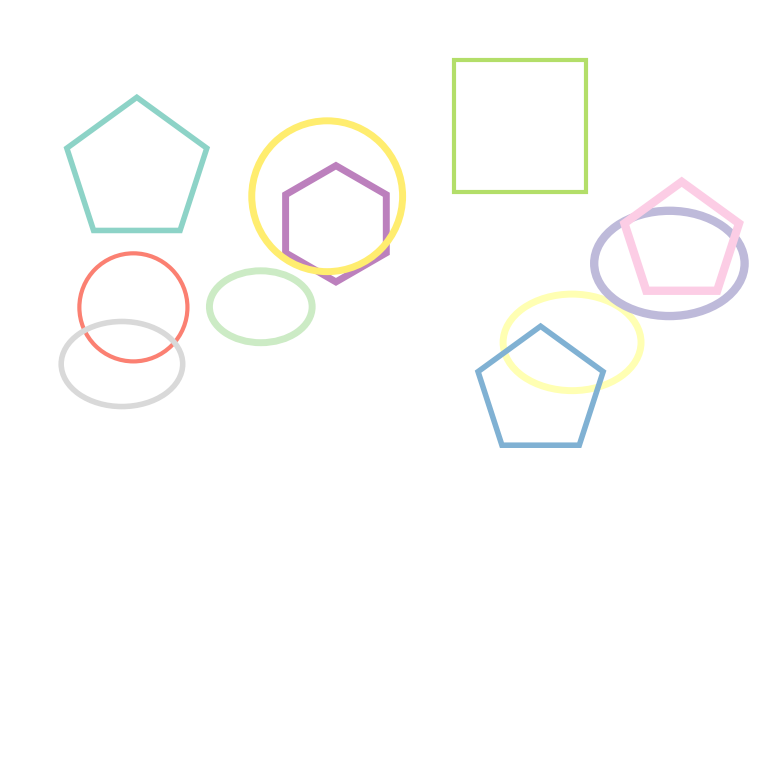[{"shape": "pentagon", "thickness": 2, "radius": 0.48, "center": [0.178, 0.778]}, {"shape": "oval", "thickness": 2.5, "radius": 0.45, "center": [0.743, 0.555]}, {"shape": "oval", "thickness": 3, "radius": 0.49, "center": [0.869, 0.658]}, {"shape": "circle", "thickness": 1.5, "radius": 0.35, "center": [0.173, 0.601]}, {"shape": "pentagon", "thickness": 2, "radius": 0.43, "center": [0.702, 0.491]}, {"shape": "square", "thickness": 1.5, "radius": 0.43, "center": [0.675, 0.837]}, {"shape": "pentagon", "thickness": 3, "radius": 0.39, "center": [0.885, 0.686]}, {"shape": "oval", "thickness": 2, "radius": 0.39, "center": [0.158, 0.527]}, {"shape": "hexagon", "thickness": 2.5, "radius": 0.38, "center": [0.436, 0.709]}, {"shape": "oval", "thickness": 2.5, "radius": 0.33, "center": [0.339, 0.602]}, {"shape": "circle", "thickness": 2.5, "radius": 0.49, "center": [0.425, 0.745]}]